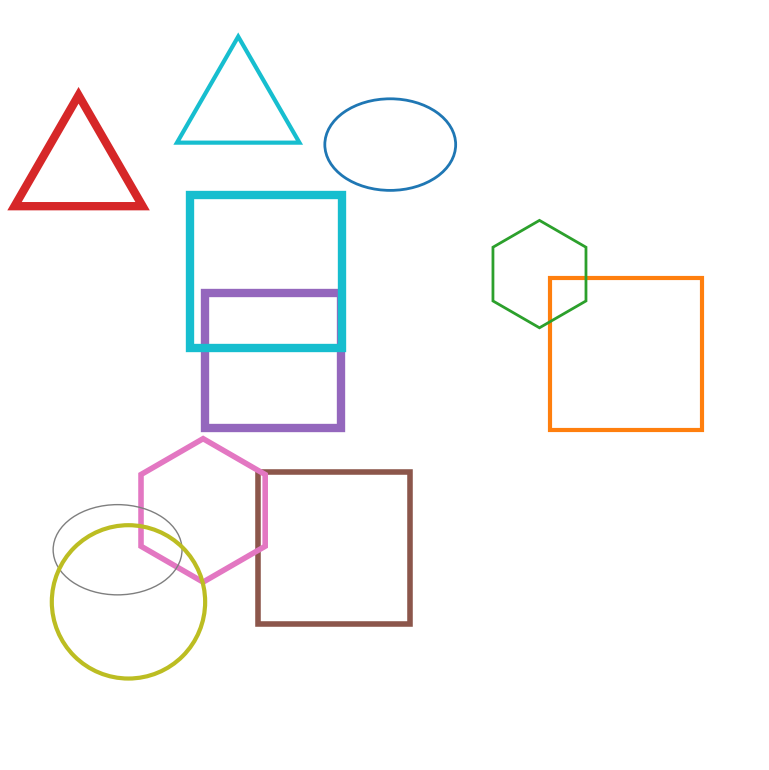[{"shape": "oval", "thickness": 1, "radius": 0.42, "center": [0.507, 0.812]}, {"shape": "square", "thickness": 1.5, "radius": 0.5, "center": [0.813, 0.54]}, {"shape": "hexagon", "thickness": 1, "radius": 0.35, "center": [0.701, 0.644]}, {"shape": "triangle", "thickness": 3, "radius": 0.48, "center": [0.102, 0.78]}, {"shape": "square", "thickness": 3, "radius": 0.44, "center": [0.355, 0.532]}, {"shape": "square", "thickness": 2, "radius": 0.49, "center": [0.434, 0.288]}, {"shape": "hexagon", "thickness": 2, "radius": 0.47, "center": [0.264, 0.337]}, {"shape": "oval", "thickness": 0.5, "radius": 0.42, "center": [0.153, 0.286]}, {"shape": "circle", "thickness": 1.5, "radius": 0.5, "center": [0.167, 0.218]}, {"shape": "triangle", "thickness": 1.5, "radius": 0.46, "center": [0.309, 0.861]}, {"shape": "square", "thickness": 3, "radius": 0.49, "center": [0.346, 0.648]}]